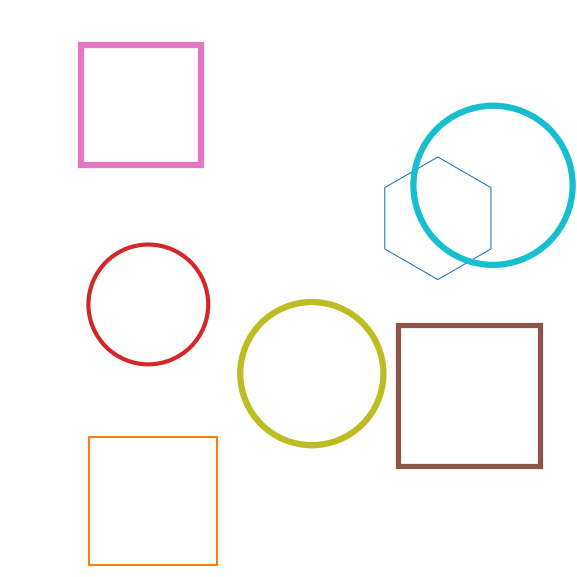[{"shape": "hexagon", "thickness": 0.5, "radius": 0.53, "center": [0.758, 0.621]}, {"shape": "square", "thickness": 1, "radius": 0.55, "center": [0.265, 0.131]}, {"shape": "circle", "thickness": 2, "radius": 0.52, "center": [0.257, 0.472]}, {"shape": "square", "thickness": 2.5, "radius": 0.61, "center": [0.812, 0.314]}, {"shape": "square", "thickness": 3, "radius": 0.52, "center": [0.244, 0.817]}, {"shape": "circle", "thickness": 3, "radius": 0.62, "center": [0.54, 0.352]}, {"shape": "circle", "thickness": 3, "radius": 0.69, "center": [0.854, 0.678]}]